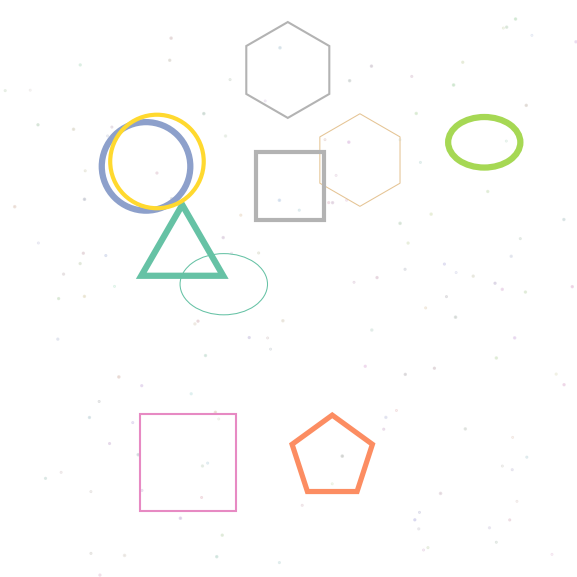[{"shape": "oval", "thickness": 0.5, "radius": 0.38, "center": [0.387, 0.507]}, {"shape": "triangle", "thickness": 3, "radius": 0.41, "center": [0.316, 0.563]}, {"shape": "pentagon", "thickness": 2.5, "radius": 0.37, "center": [0.575, 0.207]}, {"shape": "circle", "thickness": 3, "radius": 0.38, "center": [0.253, 0.711]}, {"shape": "square", "thickness": 1, "radius": 0.42, "center": [0.325, 0.199]}, {"shape": "oval", "thickness": 3, "radius": 0.31, "center": [0.839, 0.753]}, {"shape": "circle", "thickness": 2, "radius": 0.4, "center": [0.272, 0.72]}, {"shape": "hexagon", "thickness": 0.5, "radius": 0.4, "center": [0.623, 0.722]}, {"shape": "square", "thickness": 2, "radius": 0.3, "center": [0.503, 0.678]}, {"shape": "hexagon", "thickness": 1, "radius": 0.42, "center": [0.498, 0.878]}]